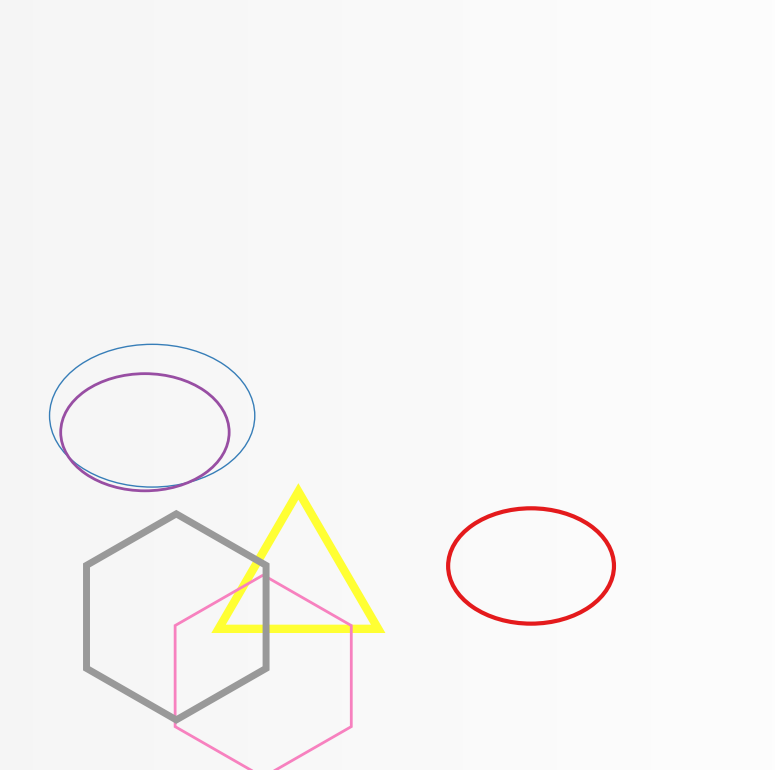[{"shape": "oval", "thickness": 1.5, "radius": 0.53, "center": [0.685, 0.265]}, {"shape": "oval", "thickness": 0.5, "radius": 0.66, "center": [0.196, 0.46]}, {"shape": "oval", "thickness": 1, "radius": 0.54, "center": [0.187, 0.439]}, {"shape": "triangle", "thickness": 3, "radius": 0.59, "center": [0.385, 0.243]}, {"shape": "hexagon", "thickness": 1, "radius": 0.66, "center": [0.34, 0.122]}, {"shape": "hexagon", "thickness": 2.5, "radius": 0.67, "center": [0.227, 0.199]}]